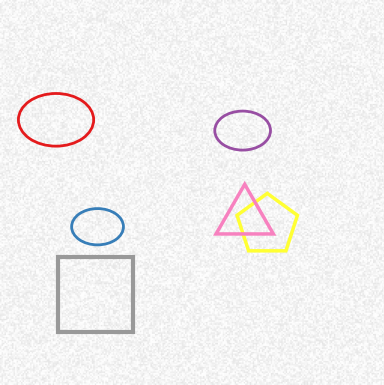[{"shape": "oval", "thickness": 2, "radius": 0.49, "center": [0.146, 0.689]}, {"shape": "oval", "thickness": 2, "radius": 0.34, "center": [0.253, 0.411]}, {"shape": "oval", "thickness": 2, "radius": 0.36, "center": [0.63, 0.661]}, {"shape": "pentagon", "thickness": 2.5, "radius": 0.41, "center": [0.694, 0.415]}, {"shape": "triangle", "thickness": 2.5, "radius": 0.43, "center": [0.636, 0.435]}, {"shape": "square", "thickness": 3, "radius": 0.48, "center": [0.248, 0.235]}]